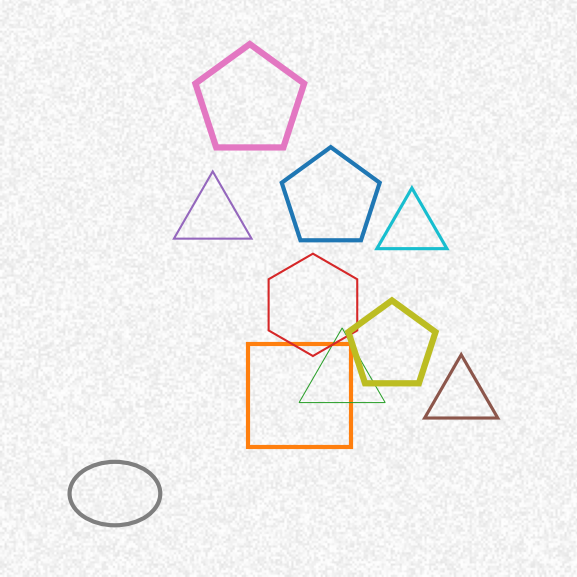[{"shape": "pentagon", "thickness": 2, "radius": 0.45, "center": [0.573, 0.655]}, {"shape": "square", "thickness": 2, "radius": 0.44, "center": [0.518, 0.314]}, {"shape": "triangle", "thickness": 0.5, "radius": 0.43, "center": [0.592, 0.345]}, {"shape": "hexagon", "thickness": 1, "radius": 0.44, "center": [0.542, 0.471]}, {"shape": "triangle", "thickness": 1, "radius": 0.39, "center": [0.368, 0.625]}, {"shape": "triangle", "thickness": 1.5, "radius": 0.37, "center": [0.799, 0.312]}, {"shape": "pentagon", "thickness": 3, "radius": 0.49, "center": [0.433, 0.824]}, {"shape": "oval", "thickness": 2, "radius": 0.39, "center": [0.199, 0.144]}, {"shape": "pentagon", "thickness": 3, "radius": 0.4, "center": [0.679, 0.4]}, {"shape": "triangle", "thickness": 1.5, "radius": 0.35, "center": [0.713, 0.604]}]